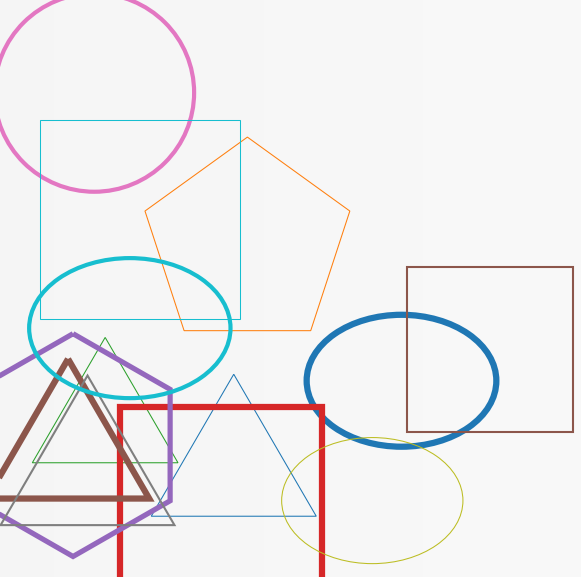[{"shape": "oval", "thickness": 3, "radius": 0.82, "center": [0.691, 0.34]}, {"shape": "triangle", "thickness": 0.5, "radius": 0.82, "center": [0.402, 0.187]}, {"shape": "pentagon", "thickness": 0.5, "radius": 0.93, "center": [0.426, 0.576]}, {"shape": "triangle", "thickness": 0.5, "radius": 0.72, "center": [0.181, 0.27]}, {"shape": "square", "thickness": 3, "radius": 0.87, "center": [0.38, 0.12]}, {"shape": "hexagon", "thickness": 2.5, "radius": 0.96, "center": [0.126, 0.228]}, {"shape": "square", "thickness": 1, "radius": 0.71, "center": [0.843, 0.394]}, {"shape": "triangle", "thickness": 3, "radius": 0.81, "center": [0.117, 0.216]}, {"shape": "circle", "thickness": 2, "radius": 0.86, "center": [0.162, 0.839]}, {"shape": "triangle", "thickness": 1, "radius": 0.86, "center": [0.151, 0.176]}, {"shape": "oval", "thickness": 0.5, "radius": 0.78, "center": [0.641, 0.132]}, {"shape": "square", "thickness": 0.5, "radius": 0.86, "center": [0.24, 0.619]}, {"shape": "oval", "thickness": 2, "radius": 0.87, "center": [0.223, 0.431]}]